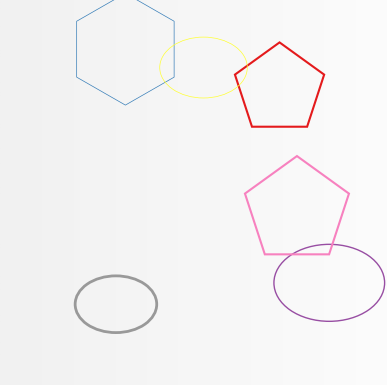[{"shape": "pentagon", "thickness": 1.5, "radius": 0.61, "center": [0.721, 0.769]}, {"shape": "hexagon", "thickness": 0.5, "radius": 0.73, "center": [0.324, 0.872]}, {"shape": "oval", "thickness": 1, "radius": 0.71, "center": [0.85, 0.265]}, {"shape": "oval", "thickness": 0.5, "radius": 0.56, "center": [0.525, 0.825]}, {"shape": "pentagon", "thickness": 1.5, "radius": 0.71, "center": [0.766, 0.454]}, {"shape": "oval", "thickness": 2, "radius": 0.53, "center": [0.299, 0.21]}]